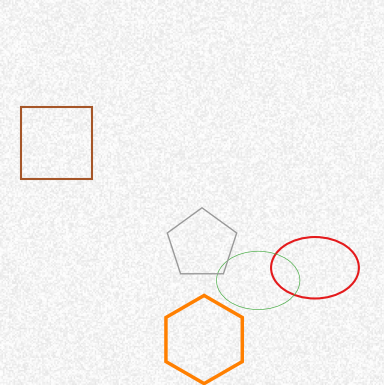[{"shape": "oval", "thickness": 1.5, "radius": 0.57, "center": [0.818, 0.305]}, {"shape": "oval", "thickness": 0.5, "radius": 0.54, "center": [0.671, 0.272]}, {"shape": "hexagon", "thickness": 2.5, "radius": 0.57, "center": [0.53, 0.118]}, {"shape": "square", "thickness": 1.5, "radius": 0.46, "center": [0.146, 0.628]}, {"shape": "pentagon", "thickness": 1, "radius": 0.47, "center": [0.525, 0.366]}]